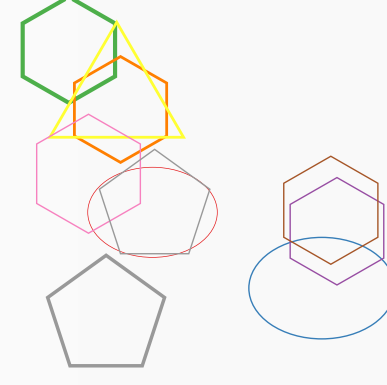[{"shape": "oval", "thickness": 0.5, "radius": 0.84, "center": [0.394, 0.449]}, {"shape": "oval", "thickness": 1, "radius": 0.94, "center": [0.83, 0.252]}, {"shape": "hexagon", "thickness": 3, "radius": 0.69, "center": [0.178, 0.87]}, {"shape": "hexagon", "thickness": 1, "radius": 0.7, "center": [0.87, 0.399]}, {"shape": "hexagon", "thickness": 2, "radius": 0.69, "center": [0.311, 0.716]}, {"shape": "triangle", "thickness": 2, "radius": 1.0, "center": [0.301, 0.743]}, {"shape": "hexagon", "thickness": 1, "radius": 0.7, "center": [0.854, 0.454]}, {"shape": "hexagon", "thickness": 1, "radius": 0.77, "center": [0.228, 0.549]}, {"shape": "pentagon", "thickness": 1, "radius": 0.75, "center": [0.399, 0.462]}, {"shape": "pentagon", "thickness": 2.5, "radius": 0.79, "center": [0.274, 0.178]}]